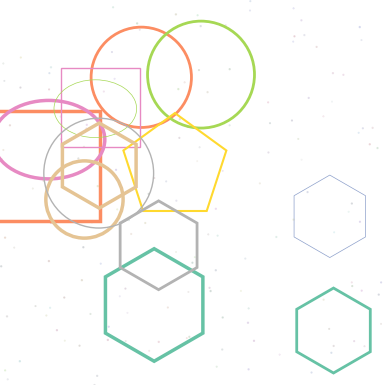[{"shape": "hexagon", "thickness": 2.5, "radius": 0.73, "center": [0.4, 0.208]}, {"shape": "hexagon", "thickness": 2, "radius": 0.55, "center": [0.866, 0.142]}, {"shape": "square", "thickness": 2.5, "radius": 0.72, "center": [0.117, 0.569]}, {"shape": "circle", "thickness": 2, "radius": 0.65, "center": [0.367, 0.799]}, {"shape": "hexagon", "thickness": 0.5, "radius": 0.54, "center": [0.857, 0.438]}, {"shape": "oval", "thickness": 2.5, "radius": 0.73, "center": [0.127, 0.637]}, {"shape": "square", "thickness": 1, "radius": 0.51, "center": [0.262, 0.721]}, {"shape": "circle", "thickness": 2, "radius": 0.69, "center": [0.522, 0.806]}, {"shape": "oval", "thickness": 0.5, "radius": 0.54, "center": [0.248, 0.718]}, {"shape": "pentagon", "thickness": 1.5, "radius": 0.7, "center": [0.454, 0.566]}, {"shape": "hexagon", "thickness": 2.5, "radius": 0.55, "center": [0.258, 0.57]}, {"shape": "circle", "thickness": 2.5, "radius": 0.5, "center": [0.219, 0.482]}, {"shape": "hexagon", "thickness": 2, "radius": 0.58, "center": [0.412, 0.363]}, {"shape": "circle", "thickness": 1, "radius": 0.71, "center": [0.256, 0.55]}]